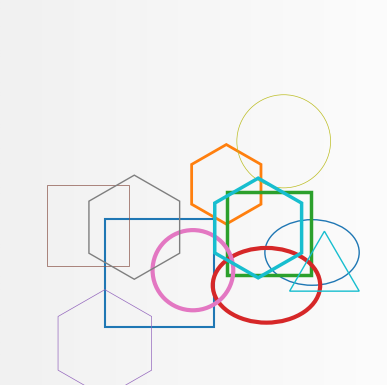[{"shape": "oval", "thickness": 1, "radius": 0.61, "center": [0.805, 0.344]}, {"shape": "square", "thickness": 1.5, "radius": 0.7, "center": [0.411, 0.291]}, {"shape": "hexagon", "thickness": 2, "radius": 0.52, "center": [0.584, 0.521]}, {"shape": "square", "thickness": 2.5, "radius": 0.54, "center": [0.694, 0.394]}, {"shape": "oval", "thickness": 3, "radius": 0.69, "center": [0.688, 0.259]}, {"shape": "hexagon", "thickness": 0.5, "radius": 0.7, "center": [0.271, 0.108]}, {"shape": "square", "thickness": 0.5, "radius": 0.52, "center": [0.227, 0.415]}, {"shape": "circle", "thickness": 3, "radius": 0.52, "center": [0.498, 0.298]}, {"shape": "hexagon", "thickness": 1, "radius": 0.68, "center": [0.347, 0.41]}, {"shape": "circle", "thickness": 0.5, "radius": 0.6, "center": [0.732, 0.633]}, {"shape": "hexagon", "thickness": 2.5, "radius": 0.65, "center": [0.666, 0.408]}, {"shape": "triangle", "thickness": 1, "radius": 0.52, "center": [0.837, 0.296]}]